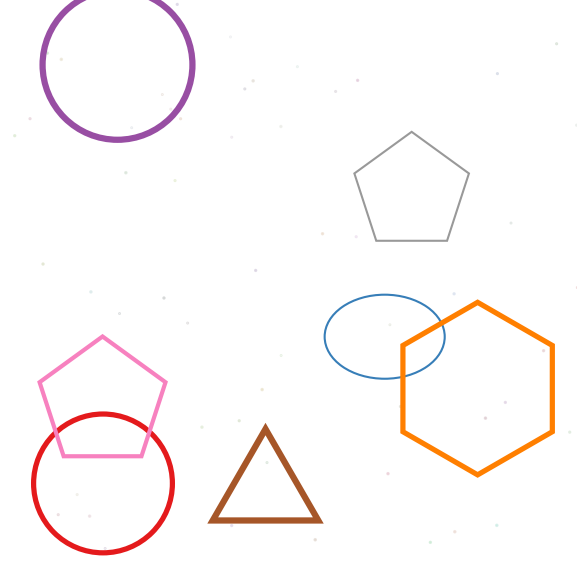[{"shape": "circle", "thickness": 2.5, "radius": 0.6, "center": [0.178, 0.162]}, {"shape": "oval", "thickness": 1, "radius": 0.52, "center": [0.666, 0.416]}, {"shape": "circle", "thickness": 3, "radius": 0.65, "center": [0.203, 0.887]}, {"shape": "hexagon", "thickness": 2.5, "radius": 0.75, "center": [0.827, 0.326]}, {"shape": "triangle", "thickness": 3, "radius": 0.53, "center": [0.46, 0.151]}, {"shape": "pentagon", "thickness": 2, "radius": 0.57, "center": [0.178, 0.302]}, {"shape": "pentagon", "thickness": 1, "radius": 0.52, "center": [0.713, 0.667]}]